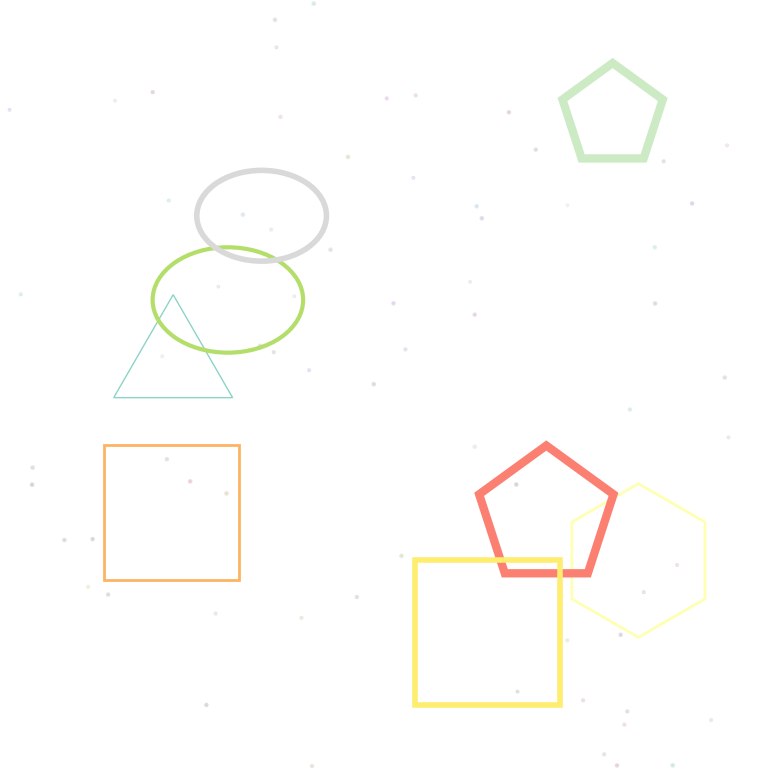[{"shape": "triangle", "thickness": 0.5, "radius": 0.45, "center": [0.225, 0.528]}, {"shape": "hexagon", "thickness": 1, "radius": 0.5, "center": [0.829, 0.272]}, {"shape": "pentagon", "thickness": 3, "radius": 0.46, "center": [0.709, 0.33]}, {"shape": "square", "thickness": 1, "radius": 0.44, "center": [0.223, 0.335]}, {"shape": "oval", "thickness": 1.5, "radius": 0.49, "center": [0.296, 0.61]}, {"shape": "oval", "thickness": 2, "radius": 0.42, "center": [0.34, 0.72]}, {"shape": "pentagon", "thickness": 3, "radius": 0.34, "center": [0.796, 0.85]}, {"shape": "square", "thickness": 2, "radius": 0.47, "center": [0.633, 0.178]}]